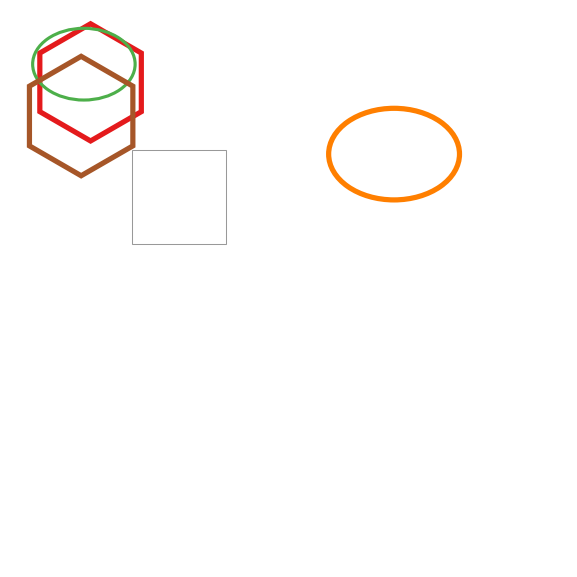[{"shape": "hexagon", "thickness": 2.5, "radius": 0.51, "center": [0.157, 0.857]}, {"shape": "oval", "thickness": 1.5, "radius": 0.44, "center": [0.145, 0.888]}, {"shape": "oval", "thickness": 2.5, "radius": 0.57, "center": [0.682, 0.732]}, {"shape": "hexagon", "thickness": 2.5, "radius": 0.52, "center": [0.141, 0.798]}, {"shape": "square", "thickness": 0.5, "radius": 0.41, "center": [0.31, 0.658]}]